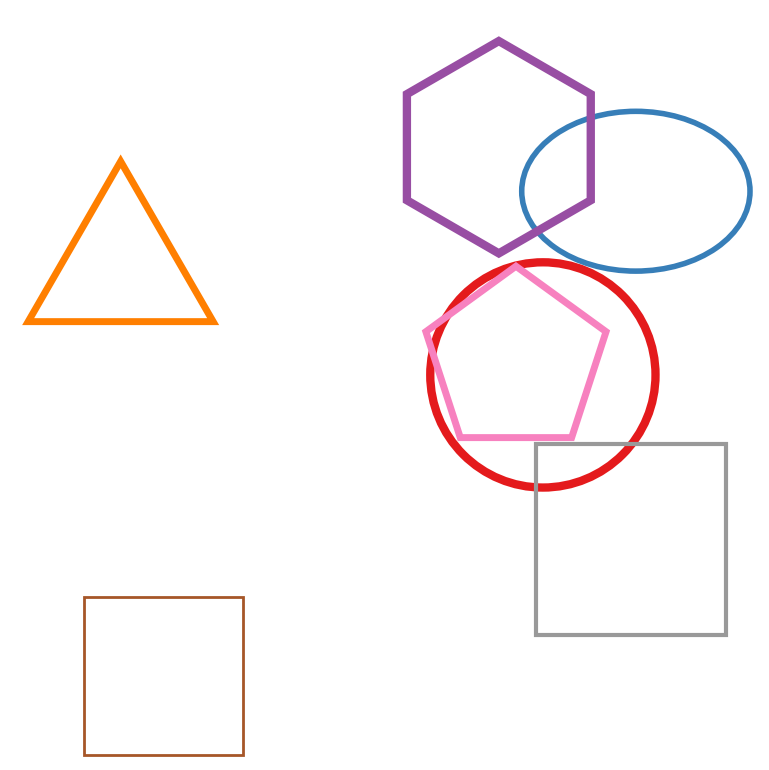[{"shape": "circle", "thickness": 3, "radius": 0.73, "center": [0.705, 0.513]}, {"shape": "oval", "thickness": 2, "radius": 0.74, "center": [0.826, 0.752]}, {"shape": "hexagon", "thickness": 3, "radius": 0.69, "center": [0.648, 0.809]}, {"shape": "triangle", "thickness": 2.5, "radius": 0.69, "center": [0.157, 0.652]}, {"shape": "square", "thickness": 1, "radius": 0.52, "center": [0.212, 0.122]}, {"shape": "pentagon", "thickness": 2.5, "radius": 0.62, "center": [0.67, 0.531]}, {"shape": "square", "thickness": 1.5, "radius": 0.62, "center": [0.819, 0.299]}]